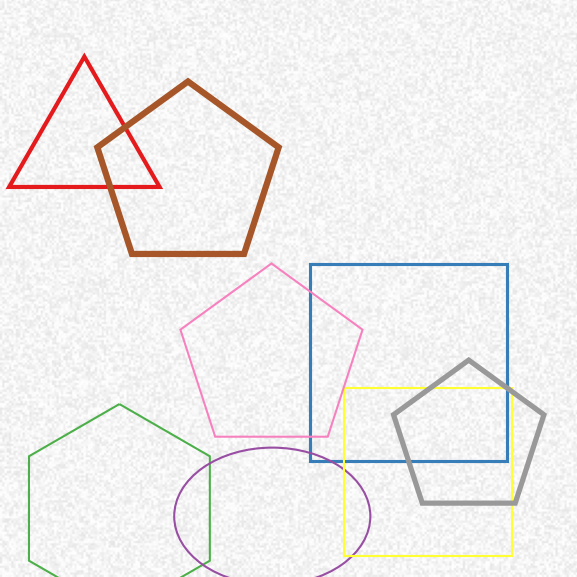[{"shape": "triangle", "thickness": 2, "radius": 0.75, "center": [0.146, 0.751]}, {"shape": "square", "thickness": 1.5, "radius": 0.85, "center": [0.707, 0.372]}, {"shape": "hexagon", "thickness": 1, "radius": 0.9, "center": [0.207, 0.119]}, {"shape": "oval", "thickness": 1, "radius": 0.85, "center": [0.471, 0.105]}, {"shape": "square", "thickness": 1, "radius": 0.73, "center": [0.741, 0.182]}, {"shape": "pentagon", "thickness": 3, "radius": 0.83, "center": [0.326, 0.693]}, {"shape": "pentagon", "thickness": 1, "radius": 0.83, "center": [0.47, 0.377]}, {"shape": "pentagon", "thickness": 2.5, "radius": 0.68, "center": [0.812, 0.239]}]